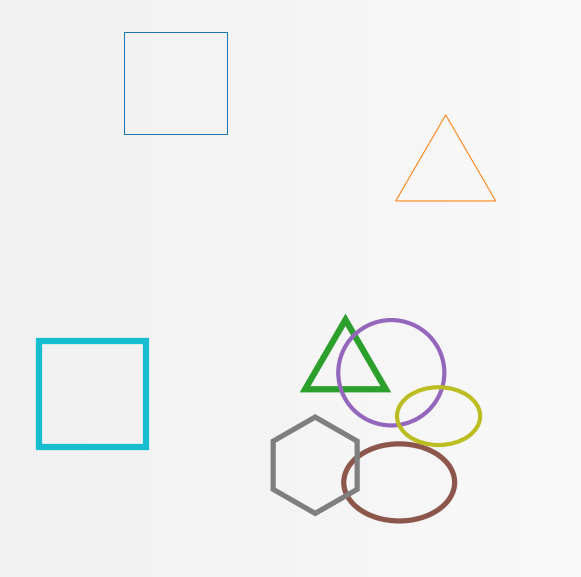[{"shape": "square", "thickness": 0.5, "radius": 0.44, "center": [0.302, 0.855]}, {"shape": "triangle", "thickness": 0.5, "radius": 0.5, "center": [0.767, 0.701]}, {"shape": "triangle", "thickness": 3, "radius": 0.4, "center": [0.594, 0.365]}, {"shape": "circle", "thickness": 2, "radius": 0.46, "center": [0.673, 0.354]}, {"shape": "oval", "thickness": 2.5, "radius": 0.48, "center": [0.687, 0.164]}, {"shape": "hexagon", "thickness": 2.5, "radius": 0.42, "center": [0.542, 0.193]}, {"shape": "oval", "thickness": 2, "radius": 0.36, "center": [0.755, 0.279]}, {"shape": "square", "thickness": 3, "radius": 0.46, "center": [0.159, 0.317]}]